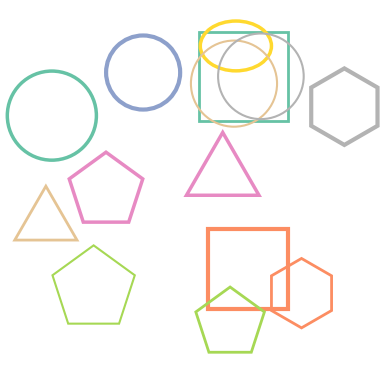[{"shape": "circle", "thickness": 2.5, "radius": 0.58, "center": [0.135, 0.7]}, {"shape": "square", "thickness": 2, "radius": 0.58, "center": [0.632, 0.802]}, {"shape": "hexagon", "thickness": 2, "radius": 0.45, "center": [0.783, 0.239]}, {"shape": "square", "thickness": 3, "radius": 0.52, "center": [0.644, 0.302]}, {"shape": "circle", "thickness": 3, "radius": 0.48, "center": [0.372, 0.812]}, {"shape": "triangle", "thickness": 2.5, "radius": 0.54, "center": [0.578, 0.547]}, {"shape": "pentagon", "thickness": 2.5, "radius": 0.5, "center": [0.275, 0.504]}, {"shape": "pentagon", "thickness": 2, "radius": 0.47, "center": [0.598, 0.161]}, {"shape": "pentagon", "thickness": 1.5, "radius": 0.56, "center": [0.243, 0.25]}, {"shape": "oval", "thickness": 2.5, "radius": 0.46, "center": [0.613, 0.881]}, {"shape": "triangle", "thickness": 2, "radius": 0.47, "center": [0.119, 0.423]}, {"shape": "circle", "thickness": 1.5, "radius": 0.56, "center": [0.608, 0.783]}, {"shape": "hexagon", "thickness": 3, "radius": 0.5, "center": [0.894, 0.723]}, {"shape": "circle", "thickness": 1.5, "radius": 0.56, "center": [0.678, 0.802]}]